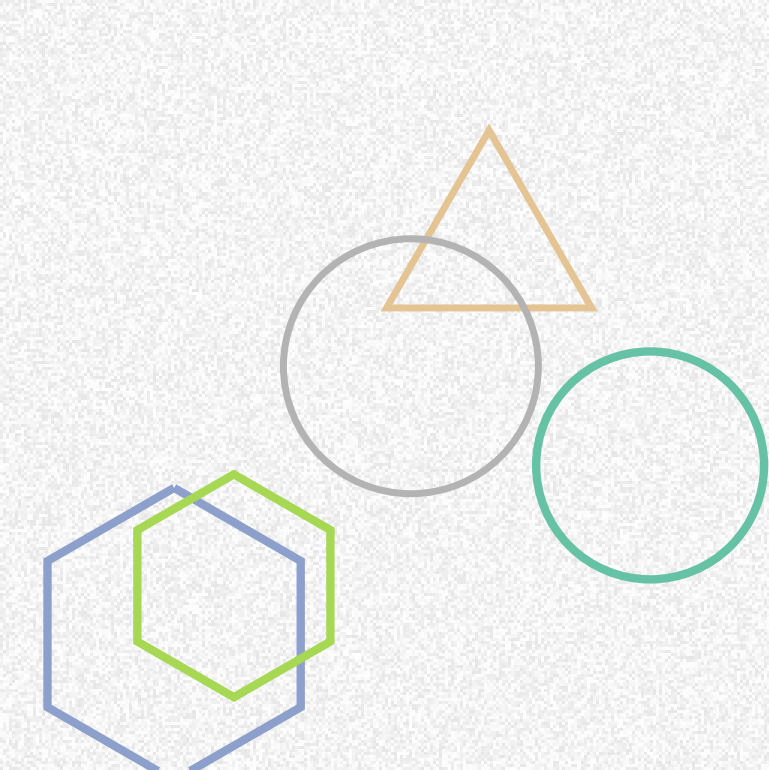[{"shape": "circle", "thickness": 3, "radius": 0.74, "center": [0.844, 0.396]}, {"shape": "hexagon", "thickness": 3, "radius": 0.95, "center": [0.226, 0.177]}, {"shape": "hexagon", "thickness": 3, "radius": 0.72, "center": [0.304, 0.239]}, {"shape": "triangle", "thickness": 2.5, "radius": 0.77, "center": [0.635, 0.677]}, {"shape": "circle", "thickness": 2.5, "radius": 0.83, "center": [0.534, 0.524]}]